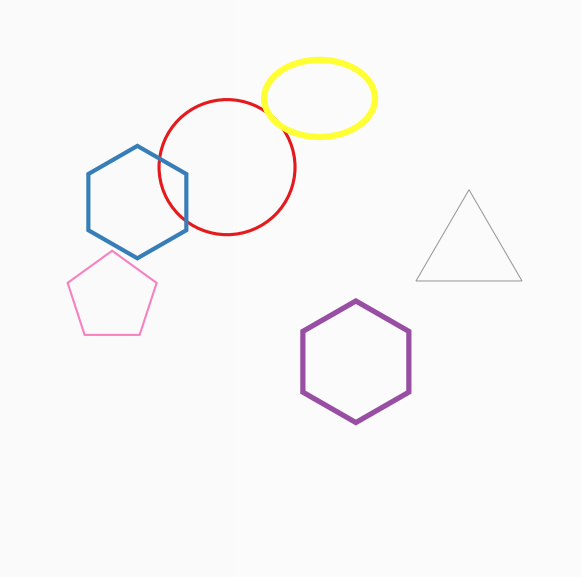[{"shape": "circle", "thickness": 1.5, "radius": 0.58, "center": [0.391, 0.71]}, {"shape": "hexagon", "thickness": 2, "radius": 0.49, "center": [0.236, 0.649]}, {"shape": "hexagon", "thickness": 2.5, "radius": 0.53, "center": [0.612, 0.373]}, {"shape": "oval", "thickness": 3, "radius": 0.48, "center": [0.55, 0.829]}, {"shape": "pentagon", "thickness": 1, "radius": 0.4, "center": [0.193, 0.484]}, {"shape": "triangle", "thickness": 0.5, "radius": 0.53, "center": [0.807, 0.565]}]